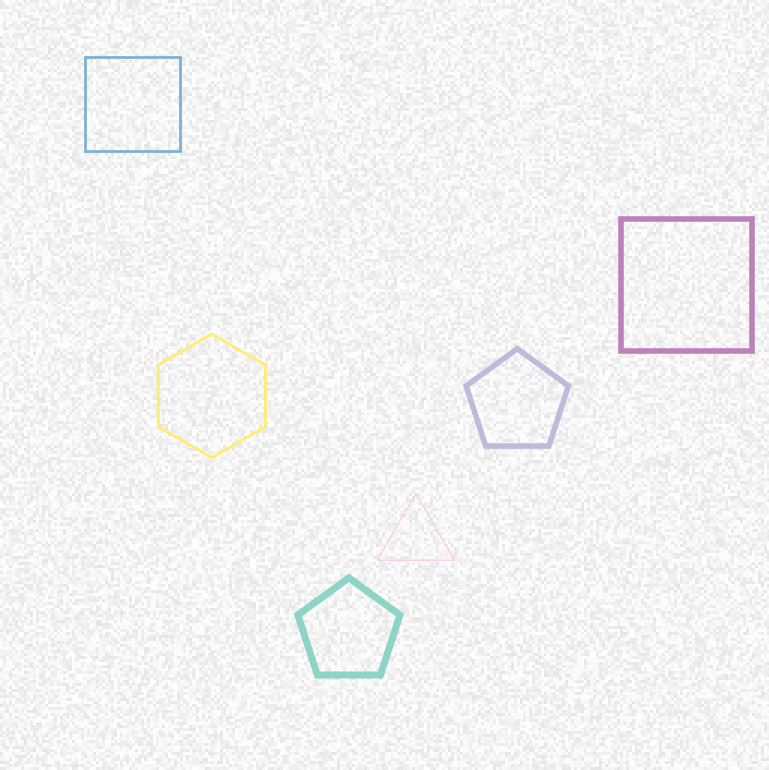[{"shape": "pentagon", "thickness": 2.5, "radius": 0.35, "center": [0.453, 0.18]}, {"shape": "pentagon", "thickness": 2, "radius": 0.35, "center": [0.672, 0.477]}, {"shape": "square", "thickness": 1, "radius": 0.31, "center": [0.172, 0.865]}, {"shape": "triangle", "thickness": 0.5, "radius": 0.29, "center": [0.54, 0.301]}, {"shape": "square", "thickness": 2, "radius": 0.43, "center": [0.892, 0.629]}, {"shape": "hexagon", "thickness": 1, "radius": 0.4, "center": [0.275, 0.486]}]